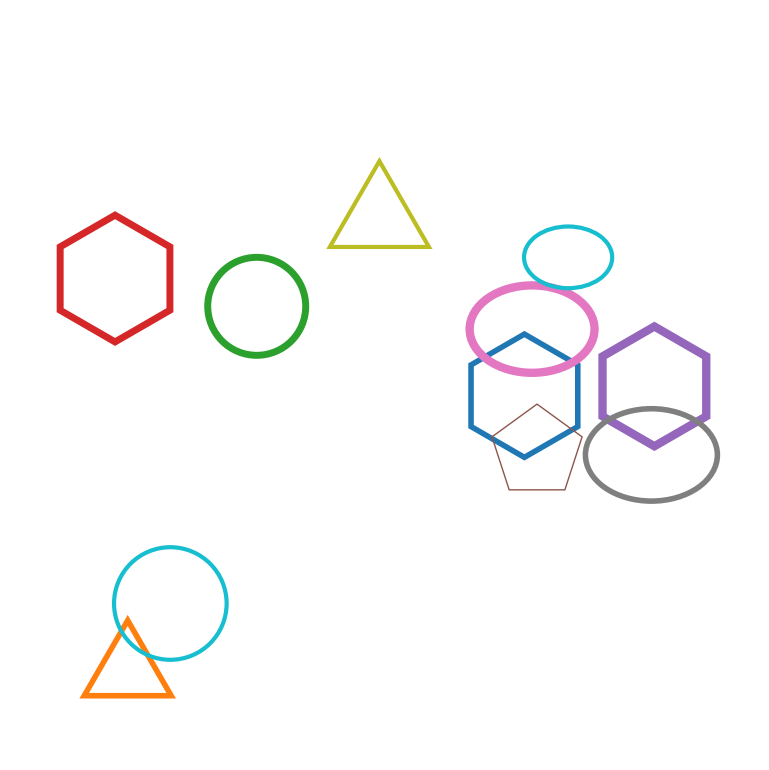[{"shape": "hexagon", "thickness": 2, "radius": 0.4, "center": [0.681, 0.486]}, {"shape": "triangle", "thickness": 2, "radius": 0.33, "center": [0.166, 0.129]}, {"shape": "circle", "thickness": 2.5, "radius": 0.32, "center": [0.333, 0.602]}, {"shape": "hexagon", "thickness": 2.5, "radius": 0.41, "center": [0.149, 0.638]}, {"shape": "hexagon", "thickness": 3, "radius": 0.39, "center": [0.85, 0.498]}, {"shape": "pentagon", "thickness": 0.5, "radius": 0.31, "center": [0.697, 0.414]}, {"shape": "oval", "thickness": 3, "radius": 0.41, "center": [0.691, 0.573]}, {"shape": "oval", "thickness": 2, "radius": 0.43, "center": [0.846, 0.409]}, {"shape": "triangle", "thickness": 1.5, "radius": 0.37, "center": [0.493, 0.716]}, {"shape": "oval", "thickness": 1.5, "radius": 0.29, "center": [0.738, 0.666]}, {"shape": "circle", "thickness": 1.5, "radius": 0.37, "center": [0.221, 0.216]}]